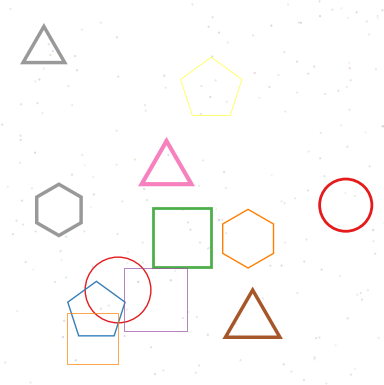[{"shape": "circle", "thickness": 2, "radius": 0.34, "center": [0.898, 0.467]}, {"shape": "circle", "thickness": 1, "radius": 0.43, "center": [0.307, 0.247]}, {"shape": "pentagon", "thickness": 1, "radius": 0.39, "center": [0.25, 0.191]}, {"shape": "square", "thickness": 2, "radius": 0.38, "center": [0.472, 0.383]}, {"shape": "square", "thickness": 0.5, "radius": 0.41, "center": [0.404, 0.221]}, {"shape": "hexagon", "thickness": 1, "radius": 0.38, "center": [0.644, 0.38]}, {"shape": "square", "thickness": 0.5, "radius": 0.33, "center": [0.239, 0.122]}, {"shape": "pentagon", "thickness": 0.5, "radius": 0.42, "center": [0.549, 0.768]}, {"shape": "triangle", "thickness": 2.5, "radius": 0.41, "center": [0.656, 0.165]}, {"shape": "triangle", "thickness": 3, "radius": 0.37, "center": [0.433, 0.559]}, {"shape": "hexagon", "thickness": 2.5, "radius": 0.33, "center": [0.153, 0.455]}, {"shape": "triangle", "thickness": 2.5, "radius": 0.31, "center": [0.114, 0.869]}]